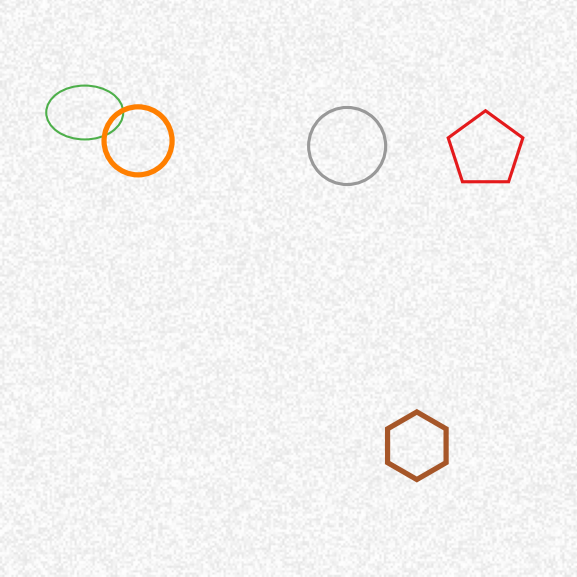[{"shape": "pentagon", "thickness": 1.5, "radius": 0.34, "center": [0.841, 0.739]}, {"shape": "oval", "thickness": 1, "radius": 0.33, "center": [0.147, 0.804]}, {"shape": "circle", "thickness": 2.5, "radius": 0.29, "center": [0.239, 0.755]}, {"shape": "hexagon", "thickness": 2.5, "radius": 0.29, "center": [0.722, 0.227]}, {"shape": "circle", "thickness": 1.5, "radius": 0.33, "center": [0.601, 0.746]}]